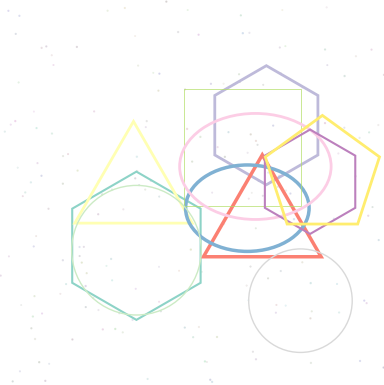[{"shape": "hexagon", "thickness": 1.5, "radius": 0.96, "center": [0.354, 0.362]}, {"shape": "triangle", "thickness": 2, "radius": 0.88, "center": [0.347, 0.509]}, {"shape": "hexagon", "thickness": 2, "radius": 0.77, "center": [0.692, 0.675]}, {"shape": "triangle", "thickness": 2.5, "radius": 0.88, "center": [0.681, 0.421]}, {"shape": "oval", "thickness": 2.5, "radius": 0.8, "center": [0.642, 0.459]}, {"shape": "square", "thickness": 0.5, "radius": 0.76, "center": [0.631, 0.617]}, {"shape": "oval", "thickness": 2, "radius": 0.98, "center": [0.663, 0.568]}, {"shape": "circle", "thickness": 1, "radius": 0.67, "center": [0.78, 0.219]}, {"shape": "hexagon", "thickness": 1.5, "radius": 0.68, "center": [0.805, 0.528]}, {"shape": "circle", "thickness": 1, "radius": 0.84, "center": [0.354, 0.35]}, {"shape": "pentagon", "thickness": 2, "radius": 0.78, "center": [0.837, 0.544]}]